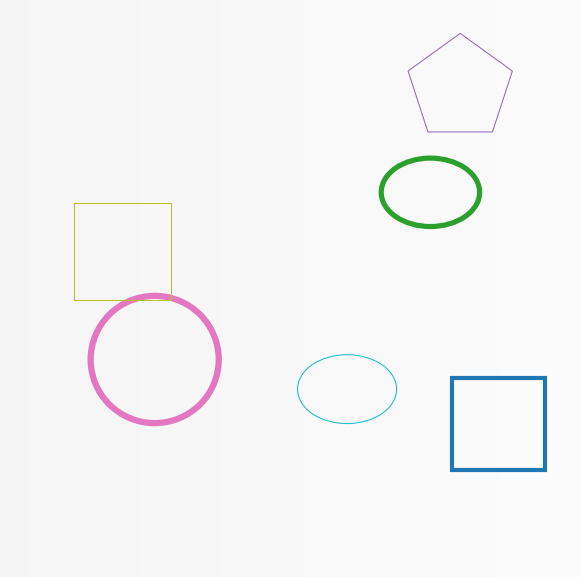[{"shape": "square", "thickness": 2, "radius": 0.4, "center": [0.858, 0.265]}, {"shape": "oval", "thickness": 2.5, "radius": 0.42, "center": [0.74, 0.666]}, {"shape": "pentagon", "thickness": 0.5, "radius": 0.47, "center": [0.792, 0.847]}, {"shape": "circle", "thickness": 3, "radius": 0.55, "center": [0.266, 0.377]}, {"shape": "square", "thickness": 0.5, "radius": 0.42, "center": [0.21, 0.563]}, {"shape": "oval", "thickness": 0.5, "radius": 0.43, "center": [0.597, 0.325]}]